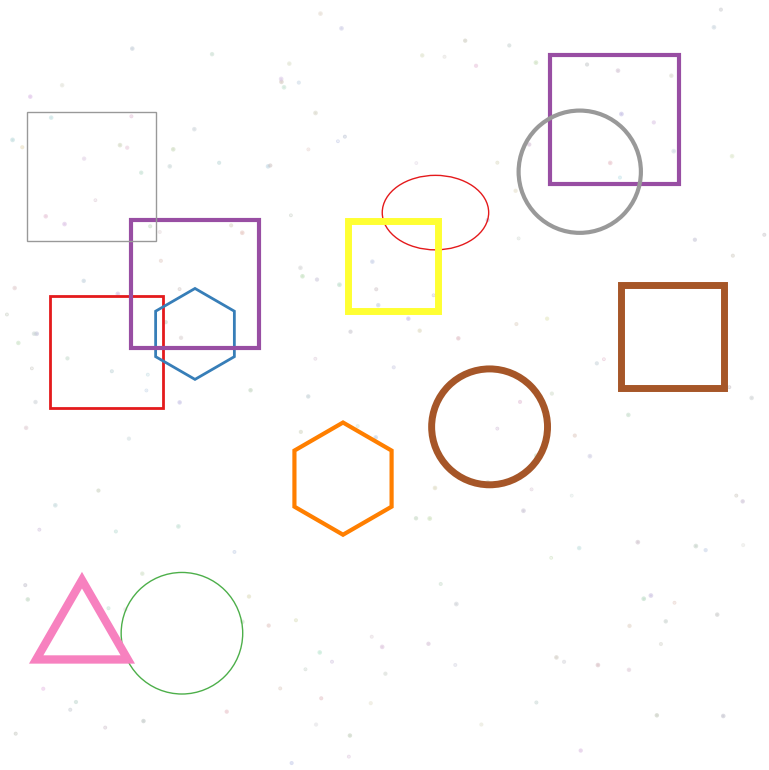[{"shape": "oval", "thickness": 0.5, "radius": 0.35, "center": [0.566, 0.724]}, {"shape": "square", "thickness": 1, "radius": 0.37, "center": [0.138, 0.543]}, {"shape": "hexagon", "thickness": 1, "radius": 0.3, "center": [0.253, 0.566]}, {"shape": "circle", "thickness": 0.5, "radius": 0.39, "center": [0.236, 0.178]}, {"shape": "square", "thickness": 1.5, "radius": 0.42, "center": [0.798, 0.845]}, {"shape": "square", "thickness": 1.5, "radius": 0.42, "center": [0.253, 0.631]}, {"shape": "hexagon", "thickness": 1.5, "radius": 0.36, "center": [0.445, 0.378]}, {"shape": "square", "thickness": 2.5, "radius": 0.29, "center": [0.511, 0.654]}, {"shape": "square", "thickness": 2.5, "radius": 0.33, "center": [0.873, 0.563]}, {"shape": "circle", "thickness": 2.5, "radius": 0.38, "center": [0.636, 0.446]}, {"shape": "triangle", "thickness": 3, "radius": 0.34, "center": [0.106, 0.178]}, {"shape": "circle", "thickness": 1.5, "radius": 0.4, "center": [0.753, 0.777]}, {"shape": "square", "thickness": 0.5, "radius": 0.42, "center": [0.119, 0.77]}]